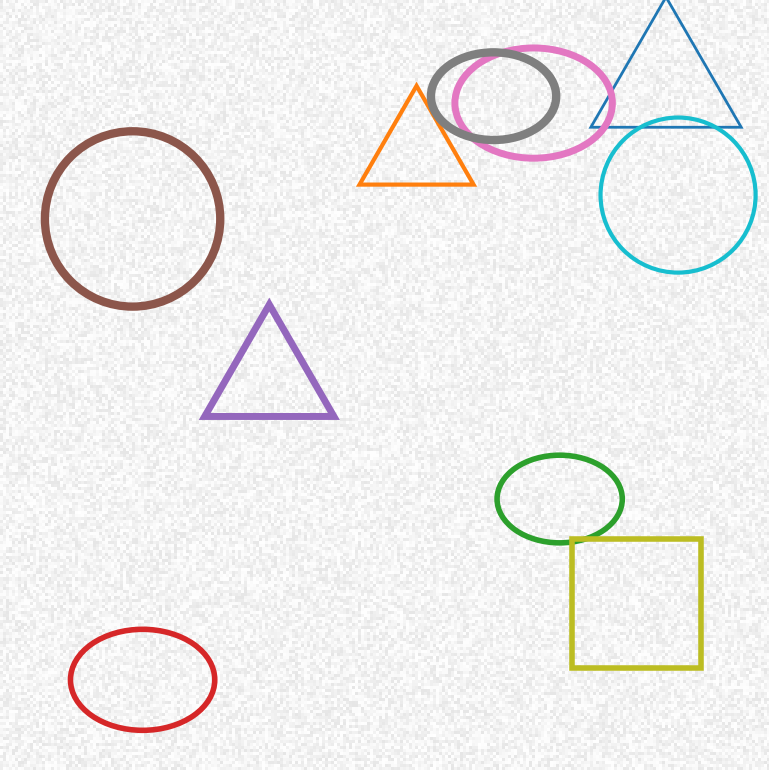[{"shape": "triangle", "thickness": 1, "radius": 0.56, "center": [0.865, 0.891]}, {"shape": "triangle", "thickness": 1.5, "radius": 0.43, "center": [0.541, 0.803]}, {"shape": "oval", "thickness": 2, "radius": 0.41, "center": [0.727, 0.352]}, {"shape": "oval", "thickness": 2, "radius": 0.47, "center": [0.185, 0.117]}, {"shape": "triangle", "thickness": 2.5, "radius": 0.48, "center": [0.35, 0.508]}, {"shape": "circle", "thickness": 3, "radius": 0.57, "center": [0.172, 0.716]}, {"shape": "oval", "thickness": 2.5, "radius": 0.51, "center": [0.693, 0.866]}, {"shape": "oval", "thickness": 3, "radius": 0.41, "center": [0.641, 0.875]}, {"shape": "square", "thickness": 2, "radius": 0.42, "center": [0.826, 0.216]}, {"shape": "circle", "thickness": 1.5, "radius": 0.5, "center": [0.881, 0.747]}]